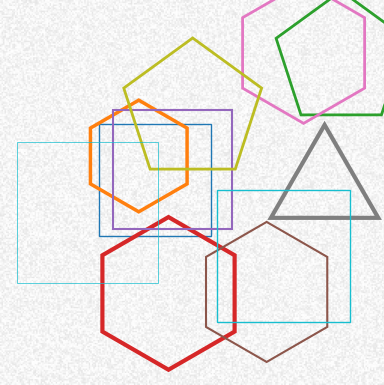[{"shape": "square", "thickness": 1, "radius": 0.73, "center": [0.402, 0.533]}, {"shape": "hexagon", "thickness": 2.5, "radius": 0.72, "center": [0.36, 0.595]}, {"shape": "pentagon", "thickness": 2, "radius": 0.89, "center": [0.886, 0.845]}, {"shape": "hexagon", "thickness": 3, "radius": 0.99, "center": [0.438, 0.238]}, {"shape": "square", "thickness": 1.5, "radius": 0.77, "center": [0.449, 0.559]}, {"shape": "hexagon", "thickness": 1.5, "radius": 0.91, "center": [0.693, 0.242]}, {"shape": "hexagon", "thickness": 2, "radius": 0.92, "center": [0.789, 0.863]}, {"shape": "triangle", "thickness": 3, "radius": 0.8, "center": [0.843, 0.515]}, {"shape": "pentagon", "thickness": 2, "radius": 0.94, "center": [0.5, 0.713]}, {"shape": "square", "thickness": 0.5, "radius": 0.91, "center": [0.228, 0.448]}, {"shape": "square", "thickness": 1, "radius": 0.86, "center": [0.736, 0.335]}]